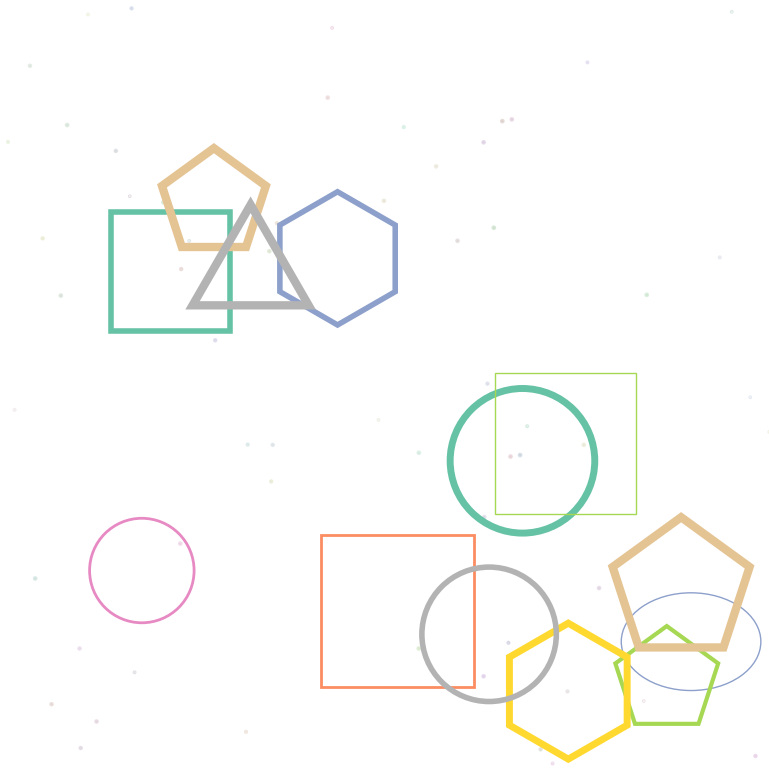[{"shape": "circle", "thickness": 2.5, "radius": 0.47, "center": [0.679, 0.402]}, {"shape": "square", "thickness": 2, "radius": 0.39, "center": [0.221, 0.647]}, {"shape": "square", "thickness": 1, "radius": 0.49, "center": [0.516, 0.207]}, {"shape": "hexagon", "thickness": 2, "radius": 0.43, "center": [0.438, 0.664]}, {"shape": "oval", "thickness": 0.5, "radius": 0.45, "center": [0.897, 0.167]}, {"shape": "circle", "thickness": 1, "radius": 0.34, "center": [0.184, 0.259]}, {"shape": "square", "thickness": 0.5, "radius": 0.46, "center": [0.735, 0.424]}, {"shape": "pentagon", "thickness": 1.5, "radius": 0.35, "center": [0.866, 0.117]}, {"shape": "hexagon", "thickness": 2.5, "radius": 0.44, "center": [0.738, 0.102]}, {"shape": "pentagon", "thickness": 3, "radius": 0.35, "center": [0.278, 0.737]}, {"shape": "pentagon", "thickness": 3, "radius": 0.47, "center": [0.885, 0.235]}, {"shape": "triangle", "thickness": 3, "radius": 0.44, "center": [0.325, 0.647]}, {"shape": "circle", "thickness": 2, "radius": 0.44, "center": [0.635, 0.176]}]